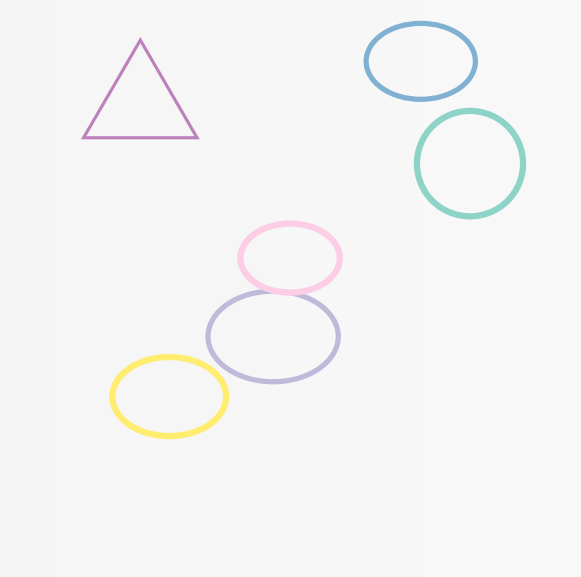[{"shape": "circle", "thickness": 3, "radius": 0.46, "center": [0.809, 0.716]}, {"shape": "oval", "thickness": 2.5, "radius": 0.56, "center": [0.47, 0.417]}, {"shape": "oval", "thickness": 2.5, "radius": 0.47, "center": [0.724, 0.893]}, {"shape": "oval", "thickness": 3, "radius": 0.43, "center": [0.499, 0.552]}, {"shape": "triangle", "thickness": 1.5, "radius": 0.56, "center": [0.241, 0.817]}, {"shape": "oval", "thickness": 3, "radius": 0.49, "center": [0.291, 0.312]}]